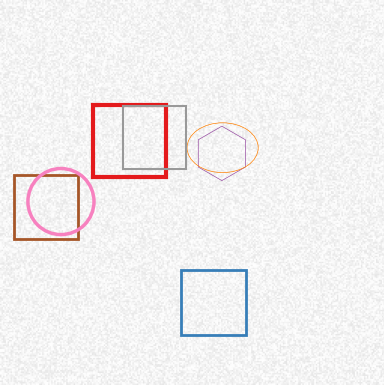[{"shape": "square", "thickness": 3, "radius": 0.47, "center": [0.337, 0.634]}, {"shape": "square", "thickness": 2, "radius": 0.42, "center": [0.555, 0.215]}, {"shape": "hexagon", "thickness": 0.5, "radius": 0.35, "center": [0.576, 0.602]}, {"shape": "oval", "thickness": 0.5, "radius": 0.46, "center": [0.578, 0.616]}, {"shape": "square", "thickness": 2, "radius": 0.41, "center": [0.12, 0.463]}, {"shape": "circle", "thickness": 2.5, "radius": 0.43, "center": [0.158, 0.476]}, {"shape": "square", "thickness": 1.5, "radius": 0.41, "center": [0.401, 0.643]}]